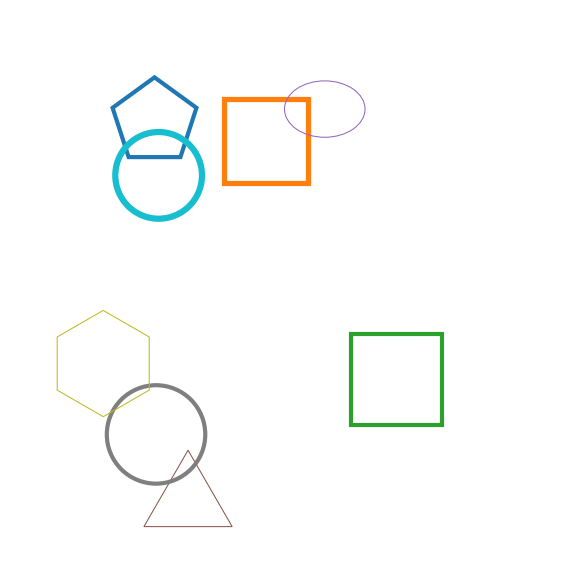[{"shape": "pentagon", "thickness": 2, "radius": 0.38, "center": [0.268, 0.789]}, {"shape": "square", "thickness": 2.5, "radius": 0.36, "center": [0.46, 0.755]}, {"shape": "square", "thickness": 2, "radius": 0.39, "center": [0.687, 0.342]}, {"shape": "oval", "thickness": 0.5, "radius": 0.35, "center": [0.562, 0.81]}, {"shape": "triangle", "thickness": 0.5, "radius": 0.44, "center": [0.326, 0.131]}, {"shape": "circle", "thickness": 2, "radius": 0.43, "center": [0.27, 0.247]}, {"shape": "hexagon", "thickness": 0.5, "radius": 0.46, "center": [0.179, 0.37]}, {"shape": "circle", "thickness": 3, "radius": 0.38, "center": [0.275, 0.695]}]